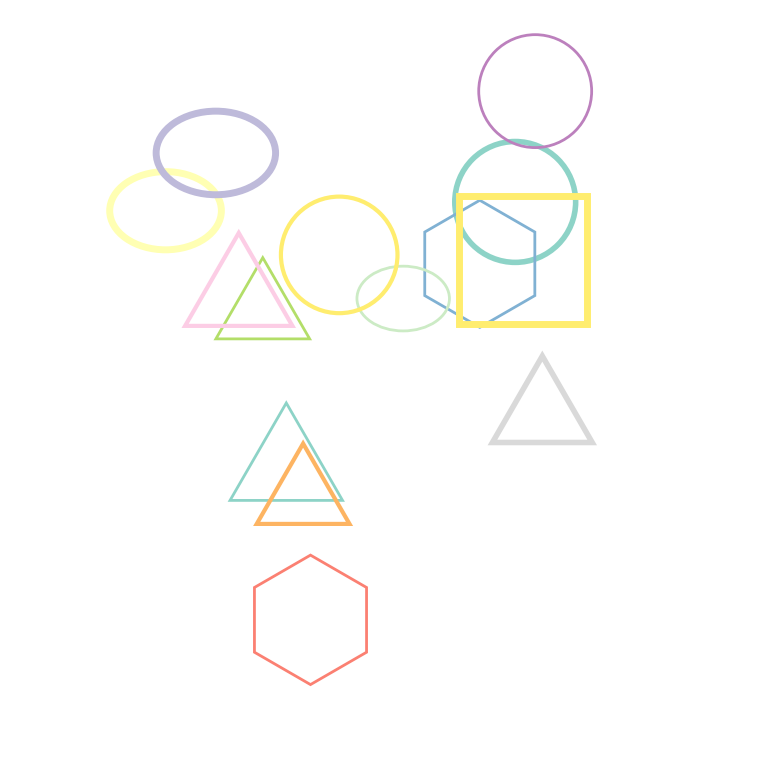[{"shape": "circle", "thickness": 2, "radius": 0.39, "center": [0.669, 0.738]}, {"shape": "triangle", "thickness": 1, "radius": 0.42, "center": [0.372, 0.392]}, {"shape": "oval", "thickness": 2.5, "radius": 0.36, "center": [0.215, 0.726]}, {"shape": "oval", "thickness": 2.5, "radius": 0.39, "center": [0.28, 0.801]}, {"shape": "hexagon", "thickness": 1, "radius": 0.42, "center": [0.403, 0.195]}, {"shape": "hexagon", "thickness": 1, "radius": 0.41, "center": [0.623, 0.657]}, {"shape": "triangle", "thickness": 1.5, "radius": 0.35, "center": [0.394, 0.354]}, {"shape": "triangle", "thickness": 1, "radius": 0.35, "center": [0.341, 0.595]}, {"shape": "triangle", "thickness": 1.5, "radius": 0.4, "center": [0.31, 0.617]}, {"shape": "triangle", "thickness": 2, "radius": 0.37, "center": [0.704, 0.463]}, {"shape": "circle", "thickness": 1, "radius": 0.37, "center": [0.695, 0.882]}, {"shape": "oval", "thickness": 1, "radius": 0.3, "center": [0.524, 0.612]}, {"shape": "square", "thickness": 2.5, "radius": 0.42, "center": [0.68, 0.662]}, {"shape": "circle", "thickness": 1.5, "radius": 0.38, "center": [0.441, 0.669]}]